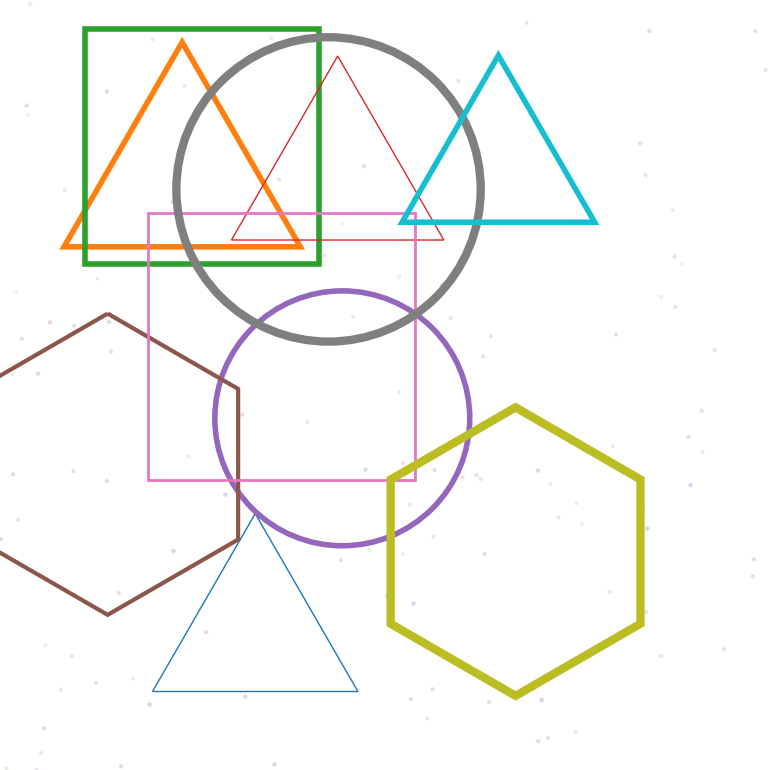[{"shape": "triangle", "thickness": 0.5, "radius": 0.77, "center": [0.331, 0.179]}, {"shape": "triangle", "thickness": 2, "radius": 0.89, "center": [0.237, 0.768]}, {"shape": "square", "thickness": 2, "radius": 0.76, "center": [0.263, 0.81]}, {"shape": "triangle", "thickness": 0.5, "radius": 0.8, "center": [0.439, 0.768]}, {"shape": "circle", "thickness": 2, "radius": 0.83, "center": [0.445, 0.457]}, {"shape": "hexagon", "thickness": 1.5, "radius": 0.98, "center": [0.14, 0.397]}, {"shape": "square", "thickness": 1, "radius": 0.87, "center": [0.366, 0.55]}, {"shape": "circle", "thickness": 3, "radius": 0.99, "center": [0.427, 0.754]}, {"shape": "hexagon", "thickness": 3, "radius": 0.94, "center": [0.67, 0.284]}, {"shape": "triangle", "thickness": 2, "radius": 0.72, "center": [0.647, 0.784]}]